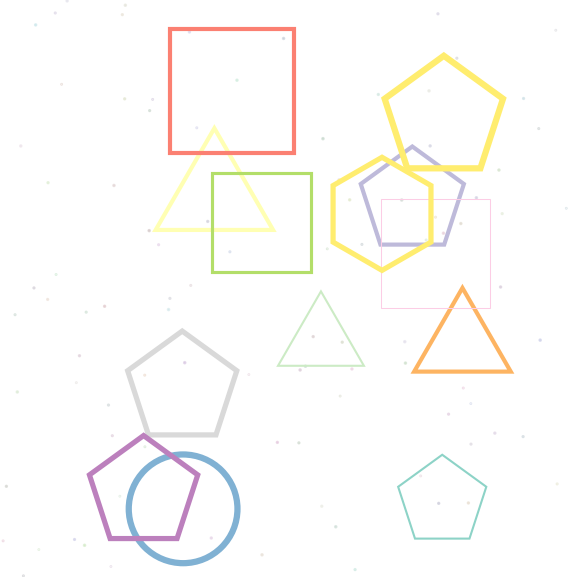[{"shape": "pentagon", "thickness": 1, "radius": 0.4, "center": [0.766, 0.131]}, {"shape": "triangle", "thickness": 2, "radius": 0.59, "center": [0.371, 0.66]}, {"shape": "pentagon", "thickness": 2, "radius": 0.47, "center": [0.714, 0.652]}, {"shape": "square", "thickness": 2, "radius": 0.54, "center": [0.401, 0.841]}, {"shape": "circle", "thickness": 3, "radius": 0.47, "center": [0.317, 0.118]}, {"shape": "triangle", "thickness": 2, "radius": 0.48, "center": [0.801, 0.404]}, {"shape": "square", "thickness": 1.5, "radius": 0.43, "center": [0.454, 0.614]}, {"shape": "square", "thickness": 0.5, "radius": 0.47, "center": [0.754, 0.56]}, {"shape": "pentagon", "thickness": 2.5, "radius": 0.5, "center": [0.316, 0.326]}, {"shape": "pentagon", "thickness": 2.5, "radius": 0.49, "center": [0.249, 0.146]}, {"shape": "triangle", "thickness": 1, "radius": 0.43, "center": [0.556, 0.409]}, {"shape": "pentagon", "thickness": 3, "radius": 0.54, "center": [0.769, 0.795]}, {"shape": "hexagon", "thickness": 2.5, "radius": 0.49, "center": [0.662, 0.629]}]